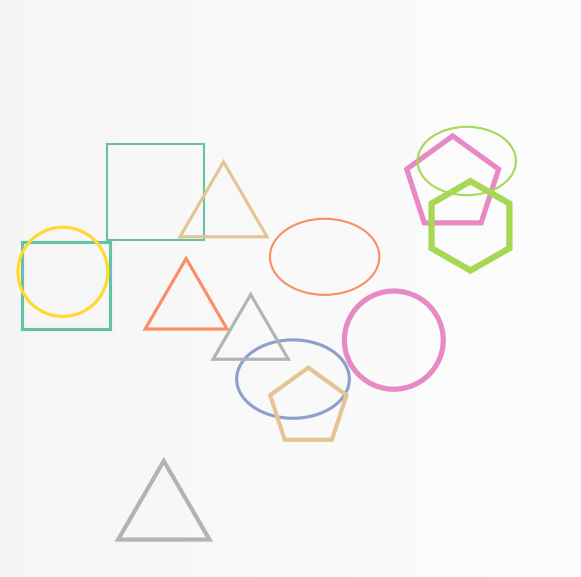[{"shape": "square", "thickness": 1, "radius": 0.42, "center": [0.268, 0.666]}, {"shape": "square", "thickness": 1.5, "radius": 0.38, "center": [0.113, 0.504]}, {"shape": "triangle", "thickness": 1.5, "radius": 0.41, "center": [0.32, 0.47]}, {"shape": "oval", "thickness": 1, "radius": 0.47, "center": [0.559, 0.554]}, {"shape": "oval", "thickness": 1.5, "radius": 0.48, "center": [0.504, 0.343]}, {"shape": "circle", "thickness": 2.5, "radius": 0.43, "center": [0.678, 0.41]}, {"shape": "pentagon", "thickness": 2.5, "radius": 0.42, "center": [0.779, 0.681]}, {"shape": "oval", "thickness": 1, "radius": 0.42, "center": [0.803, 0.72]}, {"shape": "hexagon", "thickness": 3, "radius": 0.39, "center": [0.809, 0.608]}, {"shape": "circle", "thickness": 1.5, "radius": 0.39, "center": [0.108, 0.528]}, {"shape": "pentagon", "thickness": 2, "radius": 0.35, "center": [0.53, 0.293]}, {"shape": "triangle", "thickness": 1.5, "radius": 0.43, "center": [0.385, 0.632]}, {"shape": "triangle", "thickness": 2, "radius": 0.45, "center": [0.282, 0.11]}, {"shape": "triangle", "thickness": 1.5, "radius": 0.37, "center": [0.431, 0.414]}]